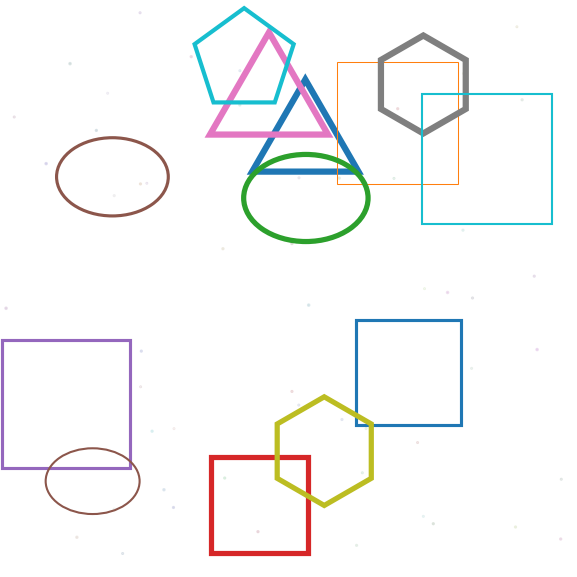[{"shape": "triangle", "thickness": 3, "radius": 0.53, "center": [0.529, 0.755]}, {"shape": "square", "thickness": 1.5, "radius": 0.46, "center": [0.707, 0.354]}, {"shape": "square", "thickness": 0.5, "radius": 0.53, "center": [0.688, 0.786]}, {"shape": "oval", "thickness": 2.5, "radius": 0.54, "center": [0.53, 0.656]}, {"shape": "square", "thickness": 2.5, "radius": 0.42, "center": [0.45, 0.124]}, {"shape": "square", "thickness": 1.5, "radius": 0.55, "center": [0.115, 0.299]}, {"shape": "oval", "thickness": 1, "radius": 0.41, "center": [0.16, 0.166]}, {"shape": "oval", "thickness": 1.5, "radius": 0.48, "center": [0.195, 0.693]}, {"shape": "triangle", "thickness": 3, "radius": 0.59, "center": [0.466, 0.825]}, {"shape": "hexagon", "thickness": 3, "radius": 0.42, "center": [0.733, 0.853]}, {"shape": "hexagon", "thickness": 2.5, "radius": 0.47, "center": [0.561, 0.218]}, {"shape": "pentagon", "thickness": 2, "radius": 0.45, "center": [0.423, 0.895]}, {"shape": "square", "thickness": 1, "radius": 0.56, "center": [0.844, 0.724]}]